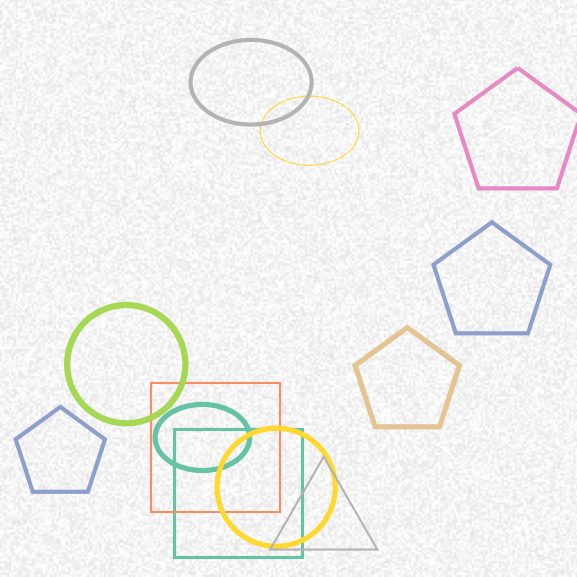[{"shape": "oval", "thickness": 2.5, "radius": 0.41, "center": [0.35, 0.242]}, {"shape": "square", "thickness": 1.5, "radius": 0.55, "center": [0.412, 0.146]}, {"shape": "square", "thickness": 1, "radius": 0.56, "center": [0.373, 0.224]}, {"shape": "pentagon", "thickness": 2, "radius": 0.41, "center": [0.104, 0.213]}, {"shape": "pentagon", "thickness": 2, "radius": 0.53, "center": [0.852, 0.508]}, {"shape": "pentagon", "thickness": 2, "radius": 0.58, "center": [0.896, 0.766]}, {"shape": "circle", "thickness": 3, "radius": 0.51, "center": [0.219, 0.369]}, {"shape": "oval", "thickness": 0.5, "radius": 0.43, "center": [0.536, 0.773]}, {"shape": "circle", "thickness": 2.5, "radius": 0.51, "center": [0.478, 0.155]}, {"shape": "pentagon", "thickness": 2.5, "radius": 0.47, "center": [0.705, 0.337]}, {"shape": "oval", "thickness": 2, "radius": 0.52, "center": [0.435, 0.857]}, {"shape": "triangle", "thickness": 1, "radius": 0.54, "center": [0.561, 0.101]}]